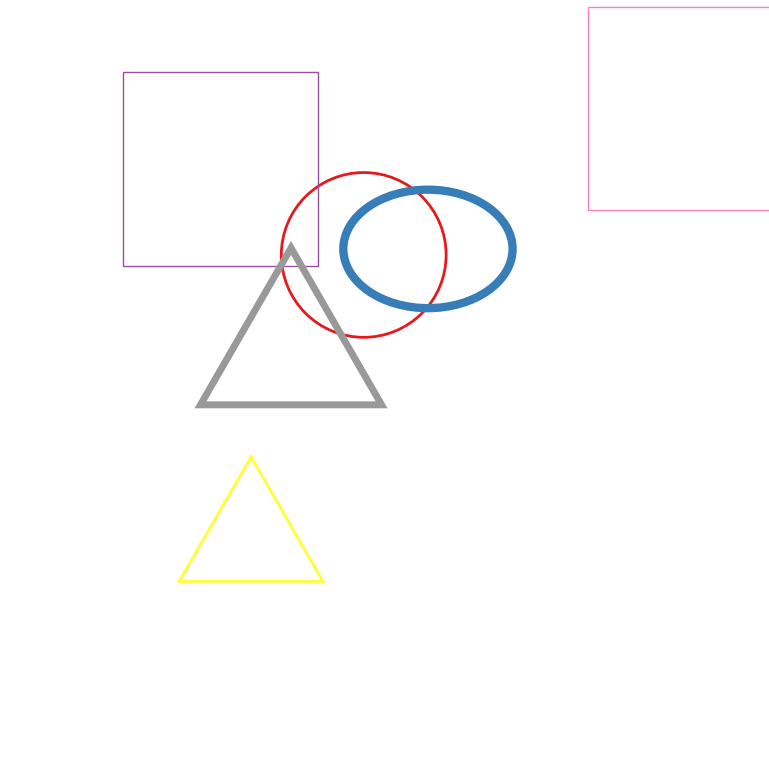[{"shape": "circle", "thickness": 1, "radius": 0.54, "center": [0.472, 0.669]}, {"shape": "oval", "thickness": 3, "radius": 0.55, "center": [0.556, 0.677]}, {"shape": "square", "thickness": 0.5, "radius": 0.63, "center": [0.286, 0.78]}, {"shape": "triangle", "thickness": 1, "radius": 0.54, "center": [0.326, 0.299]}, {"shape": "square", "thickness": 0.5, "radius": 0.66, "center": [0.896, 0.859]}, {"shape": "triangle", "thickness": 2.5, "radius": 0.68, "center": [0.378, 0.542]}]